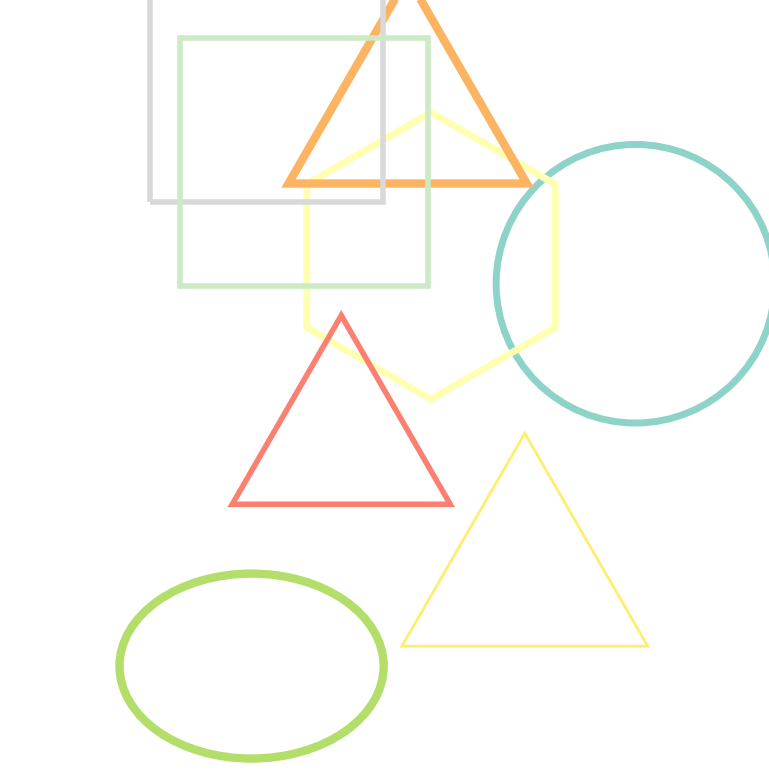[{"shape": "circle", "thickness": 2.5, "radius": 0.9, "center": [0.825, 0.632]}, {"shape": "hexagon", "thickness": 2.5, "radius": 0.93, "center": [0.56, 0.668]}, {"shape": "triangle", "thickness": 2, "radius": 0.82, "center": [0.443, 0.427]}, {"shape": "triangle", "thickness": 3, "radius": 0.89, "center": [0.529, 0.851]}, {"shape": "oval", "thickness": 3, "radius": 0.86, "center": [0.327, 0.135]}, {"shape": "square", "thickness": 2, "radius": 0.76, "center": [0.346, 0.889]}, {"shape": "square", "thickness": 2, "radius": 0.81, "center": [0.395, 0.789]}, {"shape": "triangle", "thickness": 1, "radius": 0.92, "center": [0.682, 0.253]}]